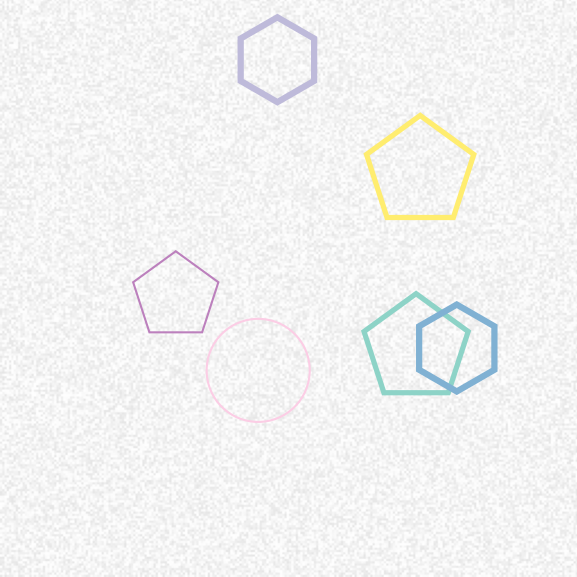[{"shape": "pentagon", "thickness": 2.5, "radius": 0.47, "center": [0.721, 0.396]}, {"shape": "hexagon", "thickness": 3, "radius": 0.37, "center": [0.48, 0.896]}, {"shape": "hexagon", "thickness": 3, "radius": 0.38, "center": [0.791, 0.396]}, {"shape": "circle", "thickness": 1, "radius": 0.45, "center": [0.447, 0.358]}, {"shape": "pentagon", "thickness": 1, "radius": 0.39, "center": [0.304, 0.486]}, {"shape": "pentagon", "thickness": 2.5, "radius": 0.49, "center": [0.728, 0.702]}]